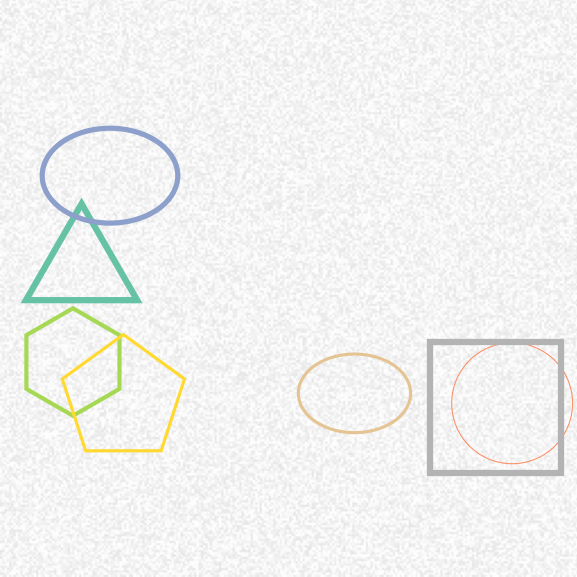[{"shape": "triangle", "thickness": 3, "radius": 0.56, "center": [0.141, 0.535]}, {"shape": "circle", "thickness": 0.5, "radius": 0.52, "center": [0.887, 0.301]}, {"shape": "oval", "thickness": 2.5, "radius": 0.59, "center": [0.19, 0.695]}, {"shape": "hexagon", "thickness": 2, "radius": 0.47, "center": [0.126, 0.372]}, {"shape": "pentagon", "thickness": 1.5, "radius": 0.56, "center": [0.214, 0.309]}, {"shape": "oval", "thickness": 1.5, "radius": 0.49, "center": [0.614, 0.318]}, {"shape": "square", "thickness": 3, "radius": 0.57, "center": [0.859, 0.293]}]